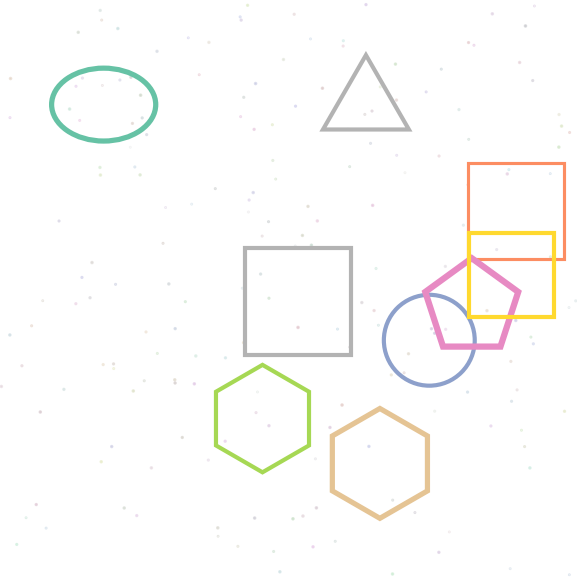[{"shape": "oval", "thickness": 2.5, "radius": 0.45, "center": [0.18, 0.818]}, {"shape": "square", "thickness": 1.5, "radius": 0.41, "center": [0.893, 0.634]}, {"shape": "circle", "thickness": 2, "radius": 0.39, "center": [0.743, 0.41]}, {"shape": "pentagon", "thickness": 3, "radius": 0.42, "center": [0.817, 0.467]}, {"shape": "hexagon", "thickness": 2, "radius": 0.47, "center": [0.455, 0.274]}, {"shape": "square", "thickness": 2, "radius": 0.37, "center": [0.885, 0.523]}, {"shape": "hexagon", "thickness": 2.5, "radius": 0.48, "center": [0.658, 0.197]}, {"shape": "square", "thickness": 2, "radius": 0.46, "center": [0.516, 0.477]}, {"shape": "triangle", "thickness": 2, "radius": 0.43, "center": [0.634, 0.818]}]